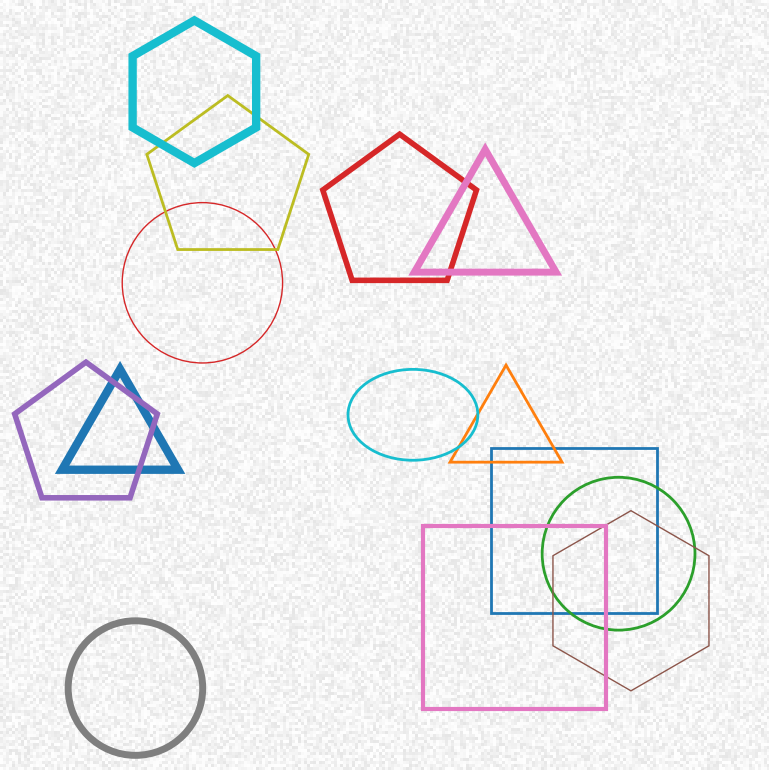[{"shape": "triangle", "thickness": 3, "radius": 0.43, "center": [0.156, 0.433]}, {"shape": "square", "thickness": 1, "radius": 0.54, "center": [0.745, 0.311]}, {"shape": "triangle", "thickness": 1, "radius": 0.42, "center": [0.657, 0.442]}, {"shape": "circle", "thickness": 1, "radius": 0.5, "center": [0.803, 0.281]}, {"shape": "circle", "thickness": 0.5, "radius": 0.52, "center": [0.263, 0.633]}, {"shape": "pentagon", "thickness": 2, "radius": 0.52, "center": [0.519, 0.721]}, {"shape": "pentagon", "thickness": 2, "radius": 0.49, "center": [0.112, 0.432]}, {"shape": "hexagon", "thickness": 0.5, "radius": 0.58, "center": [0.819, 0.22]}, {"shape": "triangle", "thickness": 2.5, "radius": 0.53, "center": [0.63, 0.7]}, {"shape": "square", "thickness": 1.5, "radius": 0.59, "center": [0.668, 0.198]}, {"shape": "circle", "thickness": 2.5, "radius": 0.44, "center": [0.176, 0.106]}, {"shape": "pentagon", "thickness": 1, "radius": 0.55, "center": [0.296, 0.765]}, {"shape": "oval", "thickness": 1, "radius": 0.42, "center": [0.536, 0.461]}, {"shape": "hexagon", "thickness": 3, "radius": 0.46, "center": [0.252, 0.881]}]